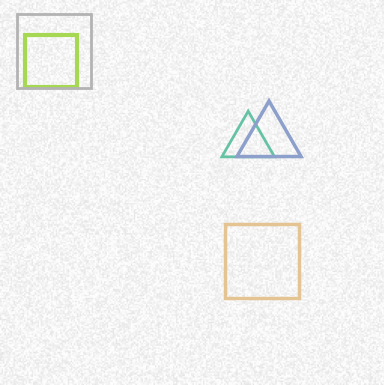[{"shape": "triangle", "thickness": 2, "radius": 0.4, "center": [0.645, 0.632]}, {"shape": "triangle", "thickness": 2.5, "radius": 0.48, "center": [0.699, 0.641]}, {"shape": "square", "thickness": 3, "radius": 0.34, "center": [0.132, 0.842]}, {"shape": "square", "thickness": 2.5, "radius": 0.48, "center": [0.681, 0.323]}, {"shape": "square", "thickness": 2, "radius": 0.48, "center": [0.14, 0.868]}]